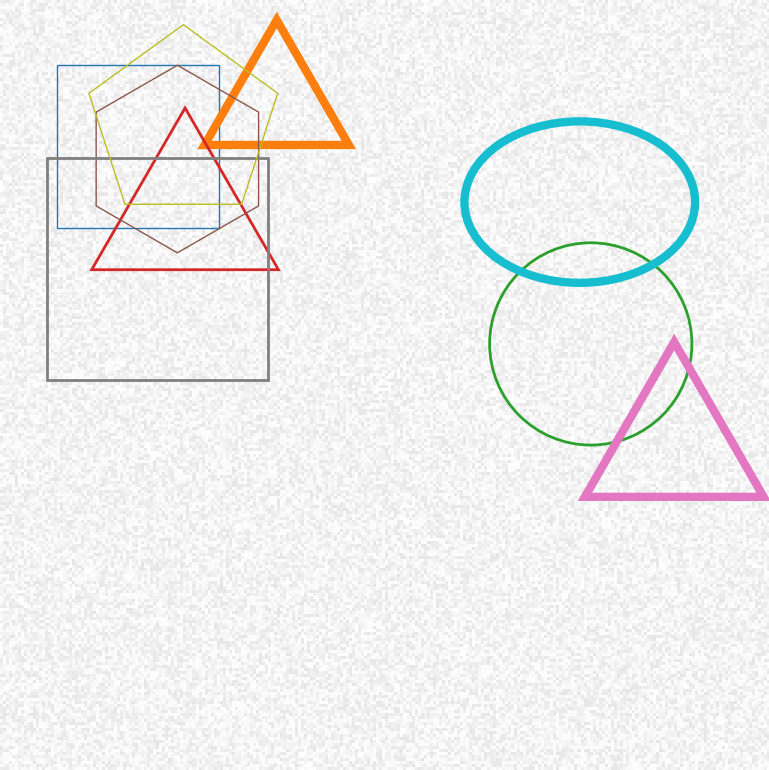[{"shape": "square", "thickness": 0.5, "radius": 0.53, "center": [0.179, 0.81]}, {"shape": "triangle", "thickness": 3, "radius": 0.54, "center": [0.359, 0.866]}, {"shape": "circle", "thickness": 1, "radius": 0.66, "center": [0.767, 0.553]}, {"shape": "triangle", "thickness": 1, "radius": 0.7, "center": [0.24, 0.72]}, {"shape": "hexagon", "thickness": 0.5, "radius": 0.61, "center": [0.23, 0.793]}, {"shape": "triangle", "thickness": 3, "radius": 0.67, "center": [0.876, 0.422]}, {"shape": "square", "thickness": 1, "radius": 0.72, "center": [0.204, 0.651]}, {"shape": "pentagon", "thickness": 0.5, "radius": 0.64, "center": [0.238, 0.839]}, {"shape": "oval", "thickness": 3, "radius": 0.75, "center": [0.753, 0.738]}]